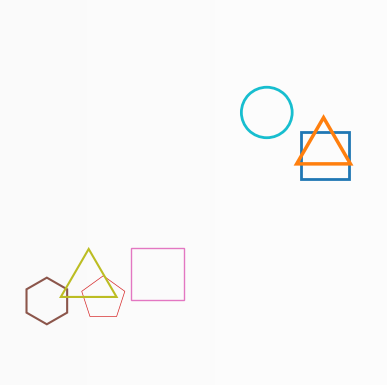[{"shape": "square", "thickness": 2, "radius": 0.31, "center": [0.839, 0.597]}, {"shape": "triangle", "thickness": 2.5, "radius": 0.4, "center": [0.835, 0.614]}, {"shape": "pentagon", "thickness": 0.5, "radius": 0.29, "center": [0.267, 0.225]}, {"shape": "hexagon", "thickness": 1.5, "radius": 0.3, "center": [0.121, 0.218]}, {"shape": "square", "thickness": 1, "radius": 0.34, "center": [0.406, 0.289]}, {"shape": "triangle", "thickness": 1.5, "radius": 0.42, "center": [0.229, 0.27]}, {"shape": "circle", "thickness": 2, "radius": 0.33, "center": [0.688, 0.708]}]